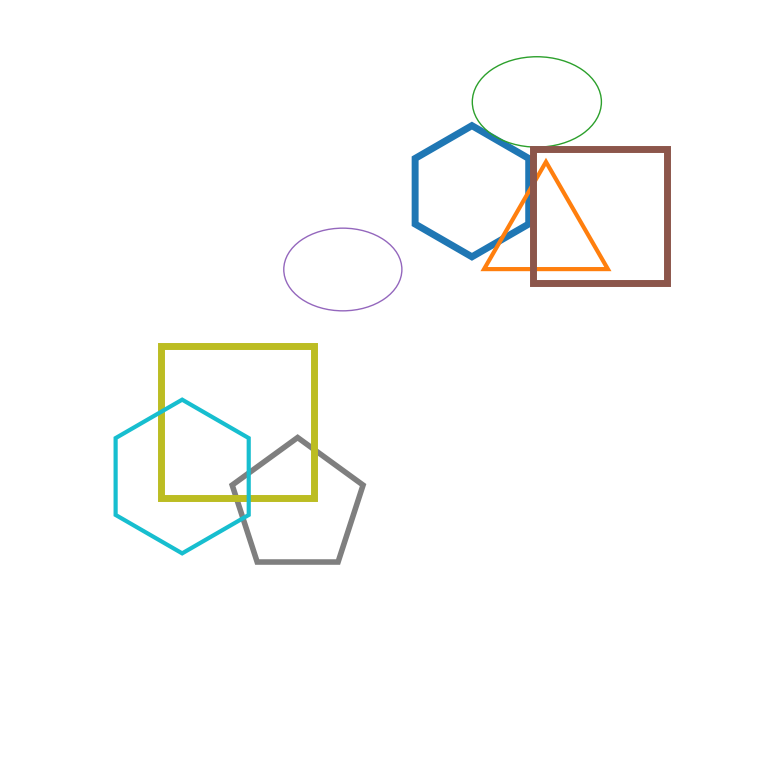[{"shape": "hexagon", "thickness": 2.5, "radius": 0.43, "center": [0.613, 0.752]}, {"shape": "triangle", "thickness": 1.5, "radius": 0.46, "center": [0.709, 0.697]}, {"shape": "oval", "thickness": 0.5, "radius": 0.42, "center": [0.697, 0.868]}, {"shape": "oval", "thickness": 0.5, "radius": 0.38, "center": [0.445, 0.65]}, {"shape": "square", "thickness": 2.5, "radius": 0.44, "center": [0.779, 0.72]}, {"shape": "pentagon", "thickness": 2, "radius": 0.45, "center": [0.387, 0.342]}, {"shape": "square", "thickness": 2.5, "radius": 0.49, "center": [0.308, 0.452]}, {"shape": "hexagon", "thickness": 1.5, "radius": 0.5, "center": [0.237, 0.381]}]